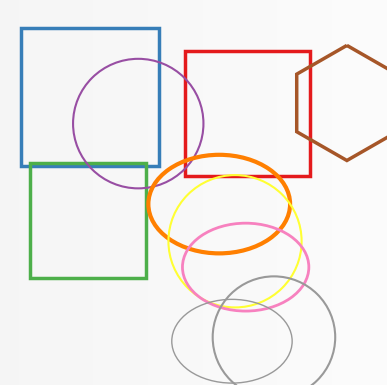[{"shape": "square", "thickness": 2.5, "radius": 0.81, "center": [0.638, 0.705]}, {"shape": "square", "thickness": 2.5, "radius": 0.89, "center": [0.232, 0.748]}, {"shape": "square", "thickness": 2.5, "radius": 0.75, "center": [0.228, 0.427]}, {"shape": "circle", "thickness": 1.5, "radius": 0.84, "center": [0.357, 0.679]}, {"shape": "oval", "thickness": 3, "radius": 0.91, "center": [0.566, 0.47]}, {"shape": "circle", "thickness": 1.5, "radius": 0.86, "center": [0.607, 0.373]}, {"shape": "hexagon", "thickness": 2.5, "radius": 0.75, "center": [0.895, 0.733]}, {"shape": "oval", "thickness": 2, "radius": 0.82, "center": [0.634, 0.306]}, {"shape": "oval", "thickness": 1, "radius": 0.78, "center": [0.599, 0.114]}, {"shape": "circle", "thickness": 1.5, "radius": 0.79, "center": [0.707, 0.124]}]